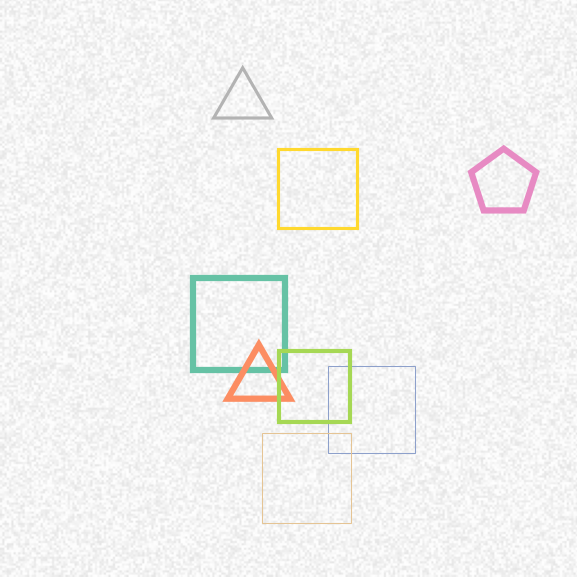[{"shape": "square", "thickness": 3, "radius": 0.4, "center": [0.414, 0.439]}, {"shape": "triangle", "thickness": 3, "radius": 0.31, "center": [0.448, 0.34]}, {"shape": "square", "thickness": 0.5, "radius": 0.38, "center": [0.643, 0.289]}, {"shape": "pentagon", "thickness": 3, "radius": 0.3, "center": [0.872, 0.683]}, {"shape": "square", "thickness": 2, "radius": 0.31, "center": [0.544, 0.33]}, {"shape": "square", "thickness": 1.5, "radius": 0.34, "center": [0.55, 0.672]}, {"shape": "square", "thickness": 0.5, "radius": 0.39, "center": [0.531, 0.171]}, {"shape": "triangle", "thickness": 1.5, "radius": 0.29, "center": [0.42, 0.824]}]